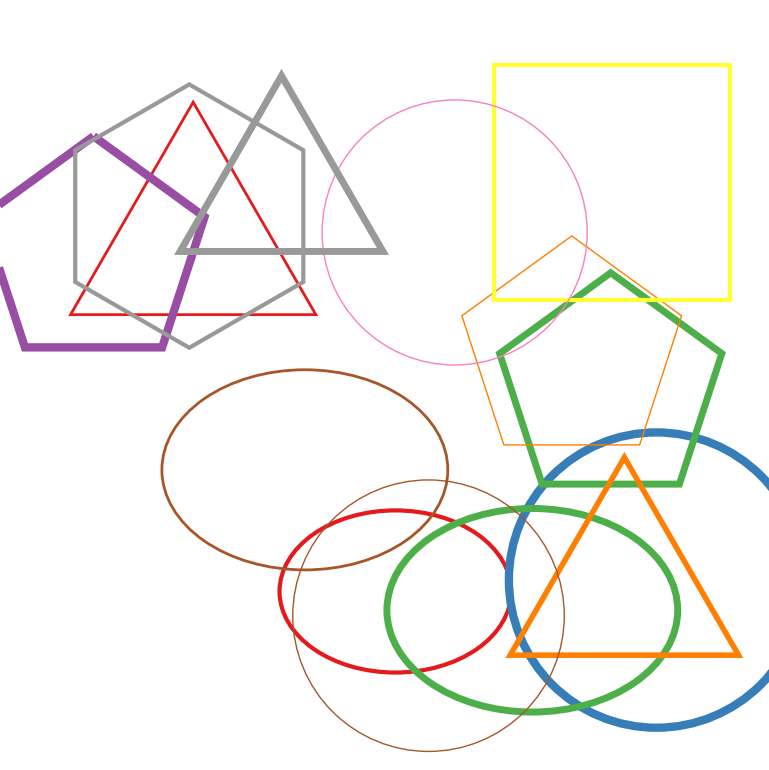[{"shape": "oval", "thickness": 1.5, "radius": 0.75, "center": [0.513, 0.232]}, {"shape": "triangle", "thickness": 1, "radius": 0.92, "center": [0.251, 0.683]}, {"shape": "circle", "thickness": 3, "radius": 0.96, "center": [0.853, 0.247]}, {"shape": "pentagon", "thickness": 2.5, "radius": 0.76, "center": [0.793, 0.494]}, {"shape": "oval", "thickness": 2.5, "radius": 0.94, "center": [0.691, 0.207]}, {"shape": "pentagon", "thickness": 3, "radius": 0.76, "center": [0.121, 0.671]}, {"shape": "triangle", "thickness": 2, "radius": 0.86, "center": [0.811, 0.235]}, {"shape": "pentagon", "thickness": 0.5, "radius": 0.75, "center": [0.743, 0.544]}, {"shape": "square", "thickness": 1.5, "radius": 0.77, "center": [0.795, 0.763]}, {"shape": "oval", "thickness": 1, "radius": 0.93, "center": [0.396, 0.39]}, {"shape": "circle", "thickness": 0.5, "radius": 0.88, "center": [0.557, 0.2]}, {"shape": "circle", "thickness": 0.5, "radius": 0.86, "center": [0.59, 0.698]}, {"shape": "triangle", "thickness": 2.5, "radius": 0.76, "center": [0.366, 0.749]}, {"shape": "hexagon", "thickness": 1.5, "radius": 0.86, "center": [0.246, 0.719]}]